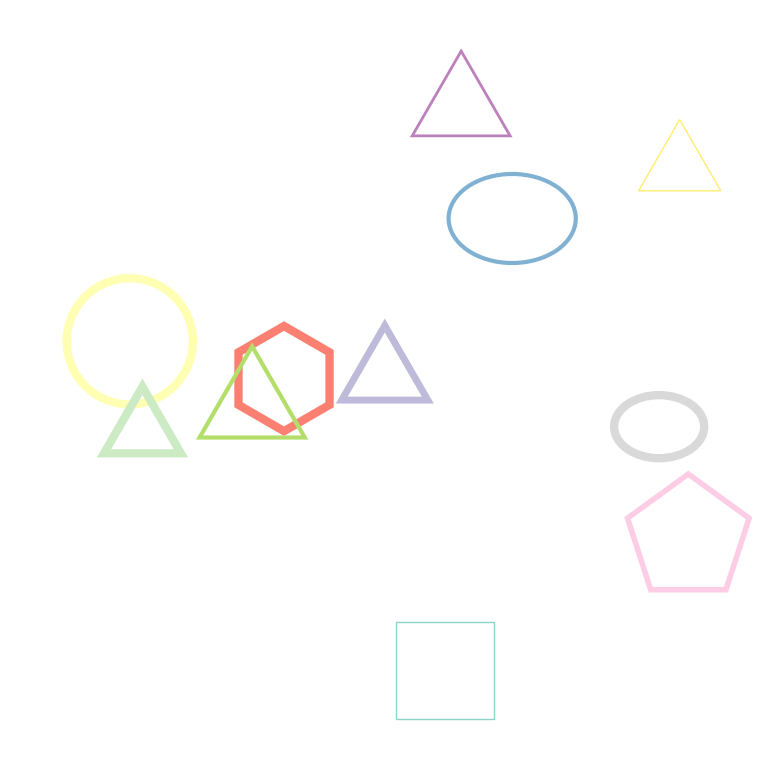[{"shape": "square", "thickness": 0.5, "radius": 0.32, "center": [0.578, 0.129]}, {"shape": "circle", "thickness": 3, "radius": 0.41, "center": [0.169, 0.557]}, {"shape": "triangle", "thickness": 2.5, "radius": 0.32, "center": [0.5, 0.513]}, {"shape": "hexagon", "thickness": 3, "radius": 0.34, "center": [0.369, 0.508]}, {"shape": "oval", "thickness": 1.5, "radius": 0.41, "center": [0.665, 0.716]}, {"shape": "triangle", "thickness": 1.5, "radius": 0.39, "center": [0.327, 0.471]}, {"shape": "pentagon", "thickness": 2, "radius": 0.42, "center": [0.894, 0.301]}, {"shape": "oval", "thickness": 3, "radius": 0.29, "center": [0.856, 0.446]}, {"shape": "triangle", "thickness": 1, "radius": 0.37, "center": [0.599, 0.86]}, {"shape": "triangle", "thickness": 3, "radius": 0.29, "center": [0.185, 0.44]}, {"shape": "triangle", "thickness": 0.5, "radius": 0.31, "center": [0.883, 0.783]}]